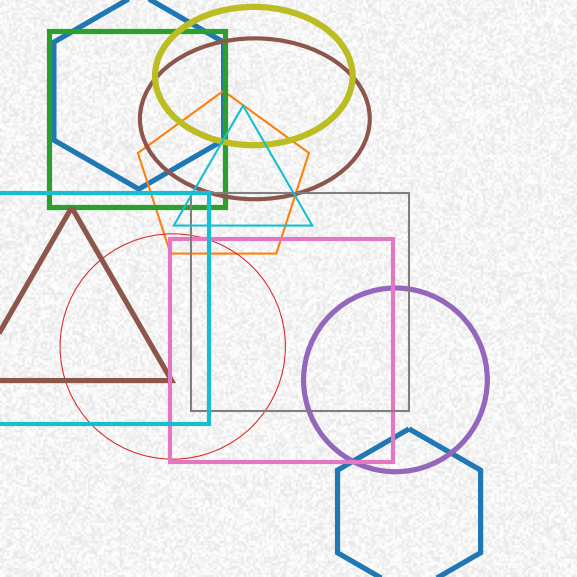[{"shape": "hexagon", "thickness": 2.5, "radius": 0.72, "center": [0.708, 0.113]}, {"shape": "hexagon", "thickness": 2.5, "radius": 0.85, "center": [0.24, 0.841]}, {"shape": "pentagon", "thickness": 1, "radius": 0.78, "center": [0.387, 0.686]}, {"shape": "square", "thickness": 2.5, "radius": 0.76, "center": [0.237, 0.793]}, {"shape": "circle", "thickness": 0.5, "radius": 0.98, "center": [0.299, 0.399]}, {"shape": "circle", "thickness": 2.5, "radius": 0.8, "center": [0.685, 0.341]}, {"shape": "oval", "thickness": 2, "radius": 0.99, "center": [0.441, 0.793]}, {"shape": "triangle", "thickness": 2.5, "radius": 1.0, "center": [0.124, 0.44]}, {"shape": "square", "thickness": 2, "radius": 0.96, "center": [0.488, 0.392]}, {"shape": "square", "thickness": 1, "radius": 0.94, "center": [0.52, 0.476]}, {"shape": "oval", "thickness": 3, "radius": 0.86, "center": [0.439, 0.867]}, {"shape": "square", "thickness": 2, "radius": 1.0, "center": [0.161, 0.464]}, {"shape": "triangle", "thickness": 1, "radius": 0.69, "center": [0.421, 0.678]}]